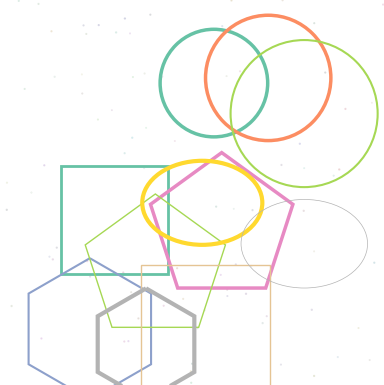[{"shape": "square", "thickness": 2, "radius": 0.7, "center": [0.298, 0.429]}, {"shape": "circle", "thickness": 2.5, "radius": 0.7, "center": [0.556, 0.784]}, {"shape": "circle", "thickness": 2.5, "radius": 0.81, "center": [0.697, 0.798]}, {"shape": "hexagon", "thickness": 1.5, "radius": 0.92, "center": [0.233, 0.146]}, {"shape": "pentagon", "thickness": 2.5, "radius": 0.97, "center": [0.576, 0.409]}, {"shape": "pentagon", "thickness": 1, "radius": 0.96, "center": [0.403, 0.305]}, {"shape": "circle", "thickness": 1.5, "radius": 0.96, "center": [0.79, 0.705]}, {"shape": "oval", "thickness": 3, "radius": 0.78, "center": [0.525, 0.473]}, {"shape": "square", "thickness": 1, "radius": 0.83, "center": [0.534, 0.144]}, {"shape": "oval", "thickness": 0.5, "radius": 0.82, "center": [0.79, 0.367]}, {"shape": "hexagon", "thickness": 3, "radius": 0.72, "center": [0.379, 0.106]}]